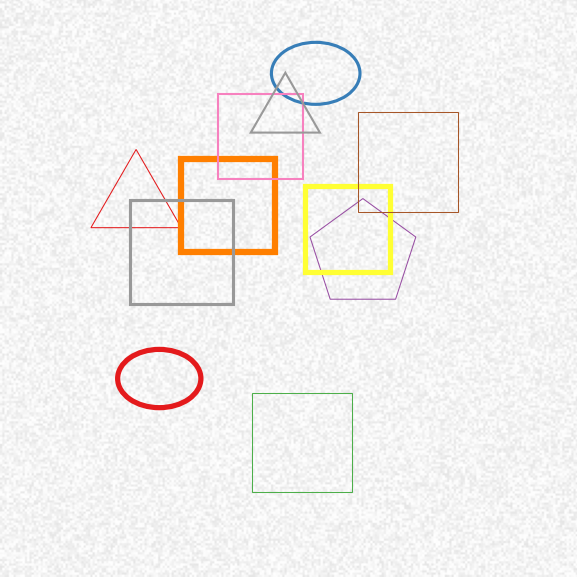[{"shape": "triangle", "thickness": 0.5, "radius": 0.45, "center": [0.236, 0.65]}, {"shape": "oval", "thickness": 2.5, "radius": 0.36, "center": [0.276, 0.344]}, {"shape": "oval", "thickness": 1.5, "radius": 0.38, "center": [0.547, 0.872]}, {"shape": "square", "thickness": 0.5, "radius": 0.43, "center": [0.523, 0.233]}, {"shape": "pentagon", "thickness": 0.5, "radius": 0.48, "center": [0.628, 0.559]}, {"shape": "square", "thickness": 3, "radius": 0.4, "center": [0.395, 0.644]}, {"shape": "square", "thickness": 2.5, "radius": 0.37, "center": [0.602, 0.603]}, {"shape": "square", "thickness": 0.5, "radius": 0.43, "center": [0.707, 0.719]}, {"shape": "square", "thickness": 1, "radius": 0.37, "center": [0.452, 0.762]}, {"shape": "triangle", "thickness": 1, "radius": 0.35, "center": [0.494, 0.804]}, {"shape": "square", "thickness": 1.5, "radius": 0.45, "center": [0.314, 0.563]}]